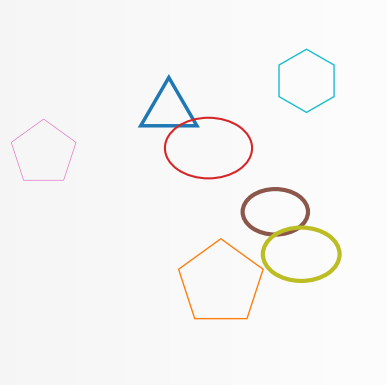[{"shape": "triangle", "thickness": 2.5, "radius": 0.42, "center": [0.436, 0.715]}, {"shape": "pentagon", "thickness": 1, "radius": 0.57, "center": [0.57, 0.265]}, {"shape": "oval", "thickness": 1.5, "radius": 0.56, "center": [0.538, 0.615]}, {"shape": "oval", "thickness": 3, "radius": 0.42, "center": [0.71, 0.45]}, {"shape": "pentagon", "thickness": 0.5, "radius": 0.44, "center": [0.113, 0.603]}, {"shape": "oval", "thickness": 3, "radius": 0.5, "center": [0.777, 0.34]}, {"shape": "hexagon", "thickness": 1, "radius": 0.41, "center": [0.791, 0.79]}]